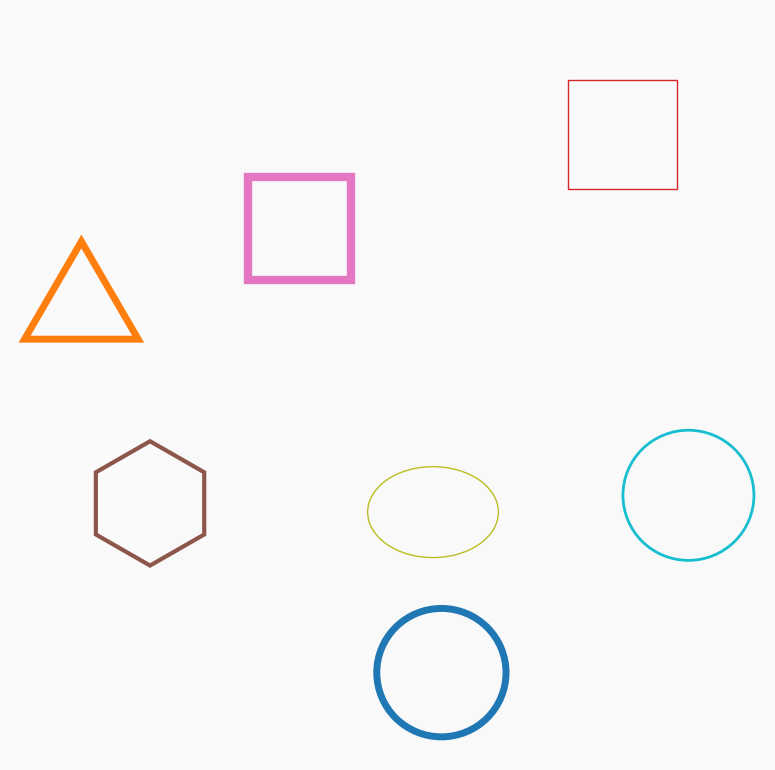[{"shape": "circle", "thickness": 2.5, "radius": 0.42, "center": [0.57, 0.126]}, {"shape": "triangle", "thickness": 2.5, "radius": 0.42, "center": [0.105, 0.602]}, {"shape": "square", "thickness": 0.5, "radius": 0.35, "center": [0.803, 0.826]}, {"shape": "hexagon", "thickness": 1.5, "radius": 0.4, "center": [0.194, 0.346]}, {"shape": "square", "thickness": 3, "radius": 0.34, "center": [0.386, 0.703]}, {"shape": "oval", "thickness": 0.5, "radius": 0.42, "center": [0.559, 0.335]}, {"shape": "circle", "thickness": 1, "radius": 0.42, "center": [0.888, 0.357]}]